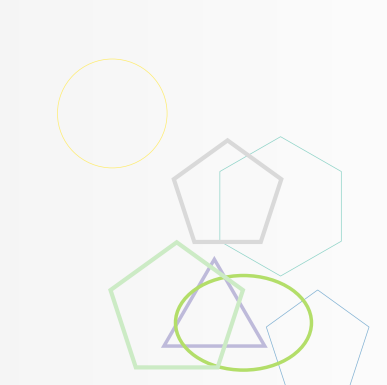[{"shape": "hexagon", "thickness": 0.5, "radius": 0.9, "center": [0.724, 0.464]}, {"shape": "triangle", "thickness": 2.5, "radius": 0.75, "center": [0.553, 0.176]}, {"shape": "pentagon", "thickness": 0.5, "radius": 0.7, "center": [0.82, 0.108]}, {"shape": "oval", "thickness": 2.5, "radius": 0.88, "center": [0.628, 0.162]}, {"shape": "pentagon", "thickness": 3, "radius": 0.73, "center": [0.587, 0.49]}, {"shape": "pentagon", "thickness": 3, "radius": 0.9, "center": [0.456, 0.191]}, {"shape": "circle", "thickness": 0.5, "radius": 0.71, "center": [0.29, 0.705]}]